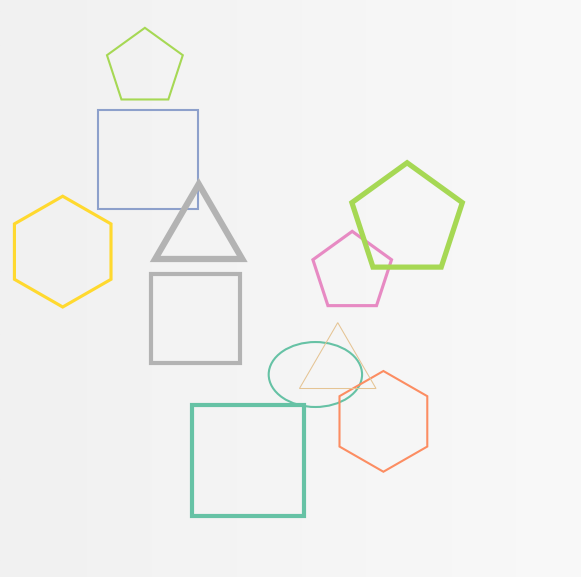[{"shape": "oval", "thickness": 1, "radius": 0.4, "center": [0.543, 0.351]}, {"shape": "square", "thickness": 2, "radius": 0.48, "center": [0.427, 0.202]}, {"shape": "hexagon", "thickness": 1, "radius": 0.44, "center": [0.66, 0.269]}, {"shape": "square", "thickness": 1, "radius": 0.43, "center": [0.254, 0.722]}, {"shape": "pentagon", "thickness": 1.5, "radius": 0.36, "center": [0.606, 0.527]}, {"shape": "pentagon", "thickness": 2.5, "radius": 0.5, "center": [0.7, 0.617]}, {"shape": "pentagon", "thickness": 1, "radius": 0.34, "center": [0.249, 0.882]}, {"shape": "hexagon", "thickness": 1.5, "radius": 0.48, "center": [0.108, 0.563]}, {"shape": "triangle", "thickness": 0.5, "radius": 0.38, "center": [0.581, 0.364]}, {"shape": "square", "thickness": 2, "radius": 0.38, "center": [0.337, 0.447]}, {"shape": "triangle", "thickness": 3, "radius": 0.43, "center": [0.342, 0.594]}]